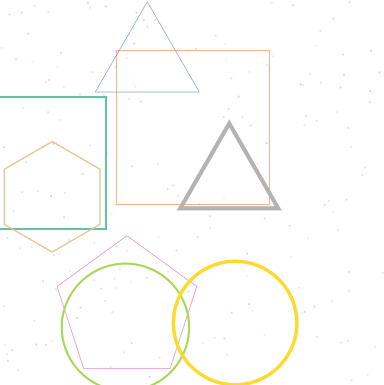[{"shape": "square", "thickness": 1.5, "radius": 0.85, "center": [0.106, 0.577]}, {"shape": "square", "thickness": 0.5, "radius": 1.0, "center": [0.5, 0.67]}, {"shape": "triangle", "thickness": 0.5, "radius": 0.78, "center": [0.383, 0.839]}, {"shape": "pentagon", "thickness": 0.5, "radius": 0.95, "center": [0.33, 0.197]}, {"shape": "circle", "thickness": 1.5, "radius": 0.83, "center": [0.326, 0.15]}, {"shape": "circle", "thickness": 2.5, "radius": 0.8, "center": [0.611, 0.161]}, {"shape": "hexagon", "thickness": 1, "radius": 0.72, "center": [0.136, 0.489]}, {"shape": "triangle", "thickness": 3, "radius": 0.73, "center": [0.595, 0.532]}]